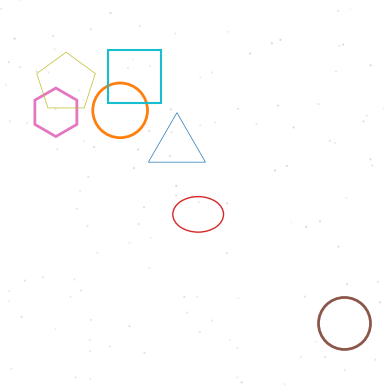[{"shape": "triangle", "thickness": 0.5, "radius": 0.43, "center": [0.46, 0.622]}, {"shape": "circle", "thickness": 2, "radius": 0.36, "center": [0.312, 0.713]}, {"shape": "oval", "thickness": 1, "radius": 0.33, "center": [0.515, 0.443]}, {"shape": "circle", "thickness": 2, "radius": 0.34, "center": [0.895, 0.16]}, {"shape": "hexagon", "thickness": 2, "radius": 0.31, "center": [0.145, 0.708]}, {"shape": "pentagon", "thickness": 0.5, "radius": 0.4, "center": [0.172, 0.784]}, {"shape": "square", "thickness": 1.5, "radius": 0.34, "center": [0.349, 0.802]}]